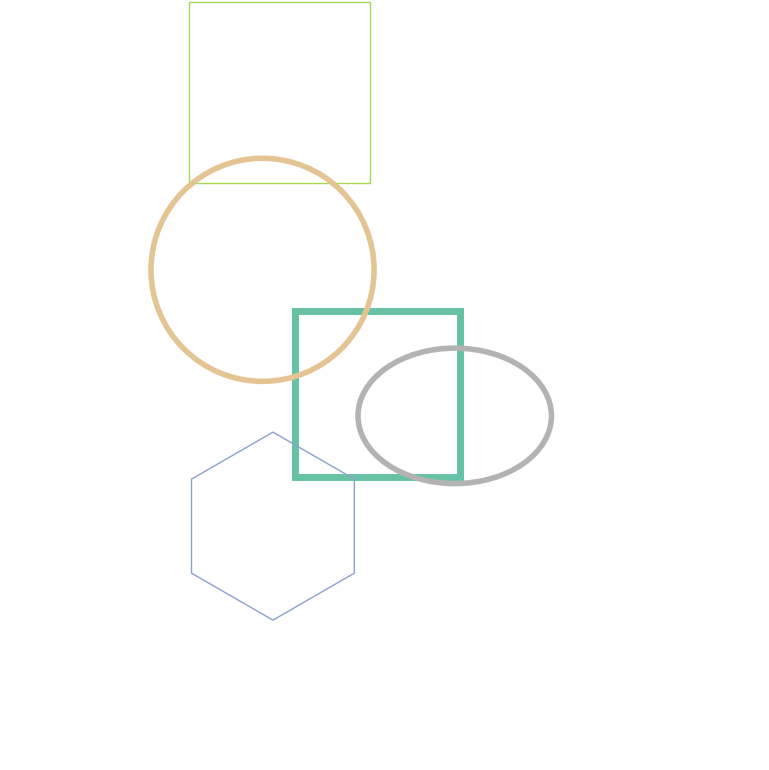[{"shape": "square", "thickness": 2.5, "radius": 0.54, "center": [0.49, 0.488]}, {"shape": "hexagon", "thickness": 0.5, "radius": 0.61, "center": [0.354, 0.317]}, {"shape": "square", "thickness": 0.5, "radius": 0.59, "center": [0.363, 0.88]}, {"shape": "circle", "thickness": 2, "radius": 0.72, "center": [0.341, 0.65]}, {"shape": "oval", "thickness": 2, "radius": 0.63, "center": [0.591, 0.46]}]